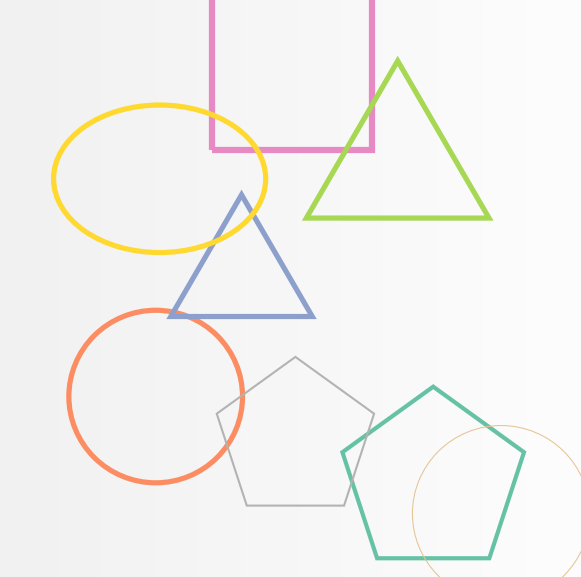[{"shape": "pentagon", "thickness": 2, "radius": 0.82, "center": [0.745, 0.165]}, {"shape": "circle", "thickness": 2.5, "radius": 0.75, "center": [0.268, 0.312]}, {"shape": "triangle", "thickness": 2.5, "radius": 0.7, "center": [0.416, 0.521]}, {"shape": "square", "thickness": 3, "radius": 0.69, "center": [0.502, 0.877]}, {"shape": "triangle", "thickness": 2.5, "radius": 0.91, "center": [0.684, 0.712]}, {"shape": "oval", "thickness": 2.5, "radius": 0.91, "center": [0.275, 0.69]}, {"shape": "circle", "thickness": 0.5, "radius": 0.76, "center": [0.862, 0.11]}, {"shape": "pentagon", "thickness": 1, "radius": 0.71, "center": [0.508, 0.239]}]